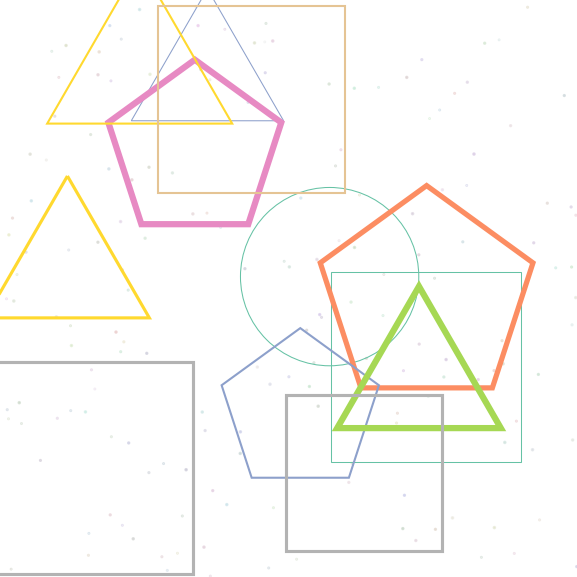[{"shape": "square", "thickness": 0.5, "radius": 0.82, "center": [0.737, 0.364]}, {"shape": "circle", "thickness": 0.5, "radius": 0.77, "center": [0.571, 0.52]}, {"shape": "pentagon", "thickness": 2.5, "radius": 0.97, "center": [0.739, 0.484]}, {"shape": "pentagon", "thickness": 1, "radius": 0.72, "center": [0.52, 0.288]}, {"shape": "triangle", "thickness": 0.5, "radius": 0.76, "center": [0.359, 0.866]}, {"shape": "pentagon", "thickness": 3, "radius": 0.79, "center": [0.337, 0.738]}, {"shape": "triangle", "thickness": 3, "radius": 0.82, "center": [0.726, 0.34]}, {"shape": "triangle", "thickness": 1, "radius": 0.92, "center": [0.242, 0.878]}, {"shape": "triangle", "thickness": 1.5, "radius": 0.82, "center": [0.117, 0.531]}, {"shape": "square", "thickness": 1, "radius": 0.81, "center": [0.436, 0.827]}, {"shape": "square", "thickness": 1.5, "radius": 0.67, "center": [0.631, 0.18]}, {"shape": "square", "thickness": 1.5, "radius": 0.92, "center": [0.15, 0.189]}]